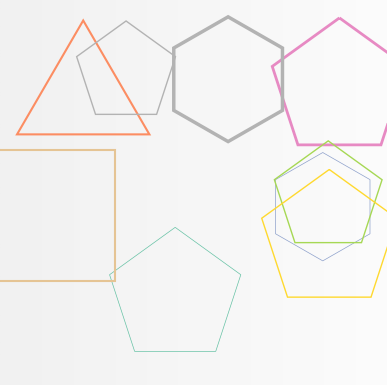[{"shape": "pentagon", "thickness": 0.5, "radius": 0.89, "center": [0.452, 0.231]}, {"shape": "triangle", "thickness": 1.5, "radius": 0.99, "center": [0.215, 0.75]}, {"shape": "hexagon", "thickness": 0.5, "radius": 0.7, "center": [0.833, 0.463]}, {"shape": "pentagon", "thickness": 2, "radius": 0.91, "center": [0.876, 0.771]}, {"shape": "pentagon", "thickness": 1, "radius": 0.73, "center": [0.847, 0.488]}, {"shape": "pentagon", "thickness": 1, "radius": 0.92, "center": [0.85, 0.376]}, {"shape": "square", "thickness": 1.5, "radius": 0.86, "center": [0.126, 0.44]}, {"shape": "hexagon", "thickness": 2.5, "radius": 0.81, "center": [0.589, 0.794]}, {"shape": "pentagon", "thickness": 1, "radius": 0.67, "center": [0.325, 0.811]}]